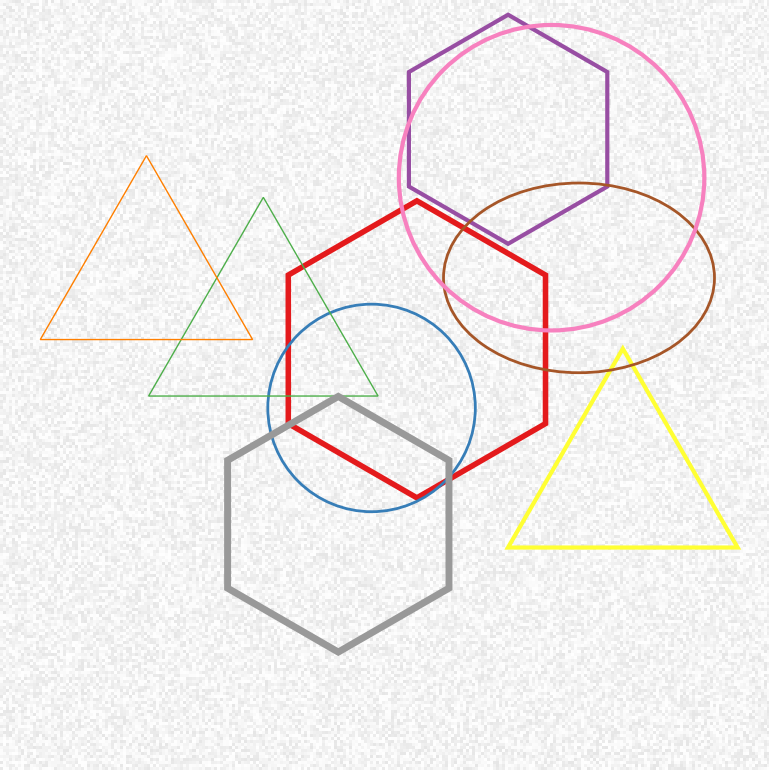[{"shape": "hexagon", "thickness": 2, "radius": 0.96, "center": [0.541, 0.546]}, {"shape": "circle", "thickness": 1, "radius": 0.67, "center": [0.483, 0.47]}, {"shape": "triangle", "thickness": 0.5, "radius": 0.86, "center": [0.342, 0.572]}, {"shape": "hexagon", "thickness": 1.5, "radius": 0.74, "center": [0.66, 0.832]}, {"shape": "triangle", "thickness": 0.5, "radius": 0.8, "center": [0.19, 0.639]}, {"shape": "triangle", "thickness": 1.5, "radius": 0.86, "center": [0.809, 0.375]}, {"shape": "oval", "thickness": 1, "radius": 0.88, "center": [0.752, 0.639]}, {"shape": "circle", "thickness": 1.5, "radius": 0.99, "center": [0.716, 0.769]}, {"shape": "hexagon", "thickness": 2.5, "radius": 0.83, "center": [0.439, 0.319]}]